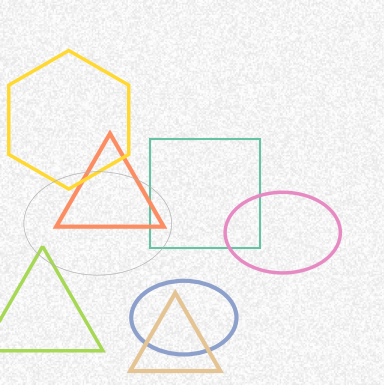[{"shape": "square", "thickness": 1.5, "radius": 0.71, "center": [0.533, 0.498]}, {"shape": "triangle", "thickness": 3, "radius": 0.81, "center": [0.286, 0.492]}, {"shape": "oval", "thickness": 3, "radius": 0.68, "center": [0.478, 0.175]}, {"shape": "oval", "thickness": 2.5, "radius": 0.75, "center": [0.734, 0.396]}, {"shape": "triangle", "thickness": 2.5, "radius": 0.9, "center": [0.111, 0.179]}, {"shape": "hexagon", "thickness": 2.5, "radius": 0.9, "center": [0.179, 0.689]}, {"shape": "triangle", "thickness": 3, "radius": 0.68, "center": [0.455, 0.104]}, {"shape": "oval", "thickness": 0.5, "radius": 0.96, "center": [0.254, 0.42]}]